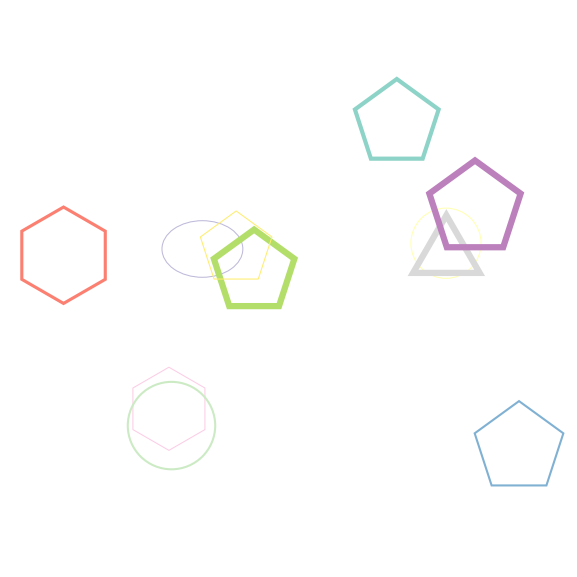[{"shape": "pentagon", "thickness": 2, "radius": 0.38, "center": [0.687, 0.786]}, {"shape": "circle", "thickness": 0.5, "radius": 0.3, "center": [0.772, 0.578]}, {"shape": "oval", "thickness": 0.5, "radius": 0.35, "center": [0.35, 0.568]}, {"shape": "hexagon", "thickness": 1.5, "radius": 0.42, "center": [0.11, 0.557]}, {"shape": "pentagon", "thickness": 1, "radius": 0.4, "center": [0.899, 0.224]}, {"shape": "pentagon", "thickness": 3, "radius": 0.37, "center": [0.44, 0.528]}, {"shape": "hexagon", "thickness": 0.5, "radius": 0.36, "center": [0.292, 0.291]}, {"shape": "triangle", "thickness": 3, "radius": 0.33, "center": [0.773, 0.56]}, {"shape": "pentagon", "thickness": 3, "radius": 0.42, "center": [0.823, 0.638]}, {"shape": "circle", "thickness": 1, "radius": 0.38, "center": [0.297, 0.262]}, {"shape": "pentagon", "thickness": 0.5, "radius": 0.33, "center": [0.409, 0.569]}]